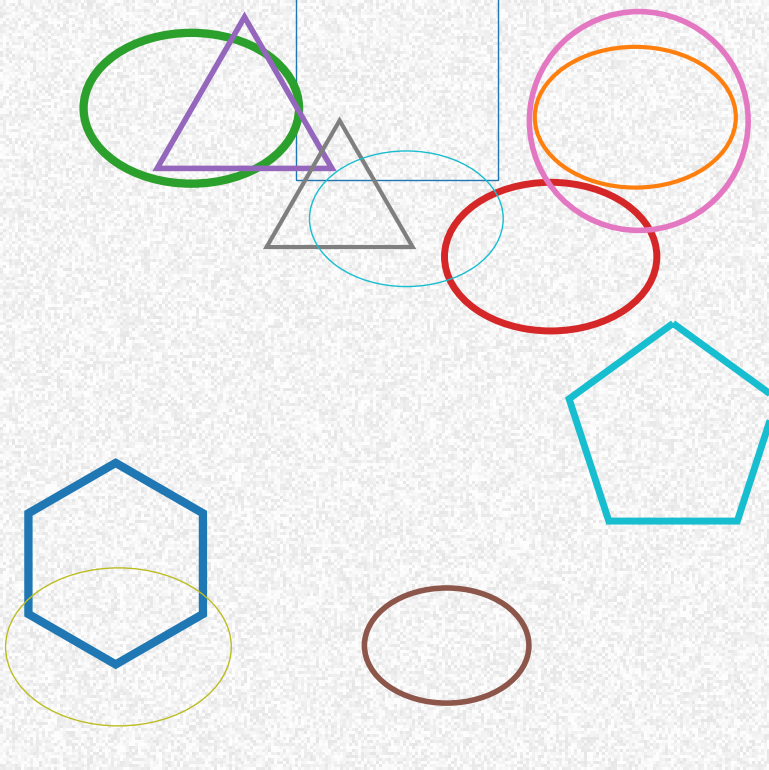[{"shape": "hexagon", "thickness": 3, "radius": 0.65, "center": [0.15, 0.268]}, {"shape": "square", "thickness": 0.5, "radius": 0.66, "center": [0.515, 0.898]}, {"shape": "oval", "thickness": 1.5, "radius": 0.65, "center": [0.825, 0.848]}, {"shape": "oval", "thickness": 3, "radius": 0.7, "center": [0.248, 0.859]}, {"shape": "oval", "thickness": 2.5, "radius": 0.69, "center": [0.715, 0.667]}, {"shape": "triangle", "thickness": 2, "radius": 0.66, "center": [0.318, 0.847]}, {"shape": "oval", "thickness": 2, "radius": 0.53, "center": [0.58, 0.162]}, {"shape": "circle", "thickness": 2, "radius": 0.71, "center": [0.83, 0.843]}, {"shape": "triangle", "thickness": 1.5, "radius": 0.55, "center": [0.441, 0.734]}, {"shape": "oval", "thickness": 0.5, "radius": 0.73, "center": [0.154, 0.16]}, {"shape": "pentagon", "thickness": 2.5, "radius": 0.71, "center": [0.874, 0.438]}, {"shape": "oval", "thickness": 0.5, "radius": 0.63, "center": [0.528, 0.716]}]